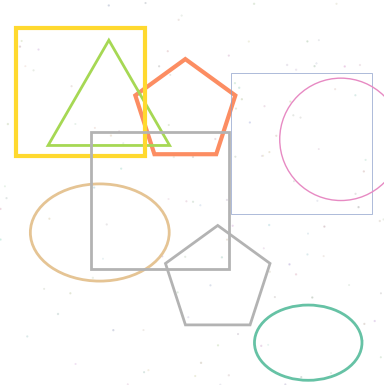[{"shape": "oval", "thickness": 2, "radius": 0.7, "center": [0.801, 0.11]}, {"shape": "pentagon", "thickness": 3, "radius": 0.68, "center": [0.481, 0.71]}, {"shape": "square", "thickness": 0.5, "radius": 0.92, "center": [0.782, 0.627]}, {"shape": "circle", "thickness": 1, "radius": 0.79, "center": [0.885, 0.638]}, {"shape": "triangle", "thickness": 2, "radius": 0.91, "center": [0.283, 0.713]}, {"shape": "square", "thickness": 3, "radius": 0.84, "center": [0.208, 0.761]}, {"shape": "oval", "thickness": 2, "radius": 0.9, "center": [0.259, 0.396]}, {"shape": "square", "thickness": 2, "radius": 0.9, "center": [0.416, 0.479]}, {"shape": "pentagon", "thickness": 2, "radius": 0.71, "center": [0.566, 0.272]}]